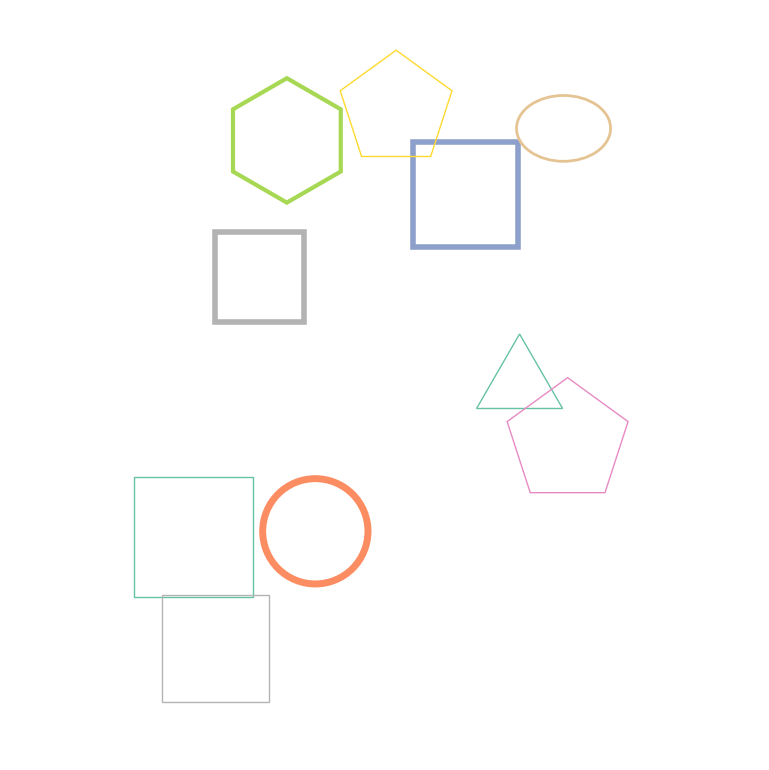[{"shape": "triangle", "thickness": 0.5, "radius": 0.32, "center": [0.675, 0.502]}, {"shape": "square", "thickness": 0.5, "radius": 0.39, "center": [0.251, 0.302]}, {"shape": "circle", "thickness": 2.5, "radius": 0.34, "center": [0.41, 0.31]}, {"shape": "square", "thickness": 2, "radius": 0.34, "center": [0.605, 0.748]}, {"shape": "pentagon", "thickness": 0.5, "radius": 0.41, "center": [0.737, 0.427]}, {"shape": "hexagon", "thickness": 1.5, "radius": 0.4, "center": [0.373, 0.818]}, {"shape": "pentagon", "thickness": 0.5, "radius": 0.38, "center": [0.514, 0.859]}, {"shape": "oval", "thickness": 1, "radius": 0.31, "center": [0.732, 0.833]}, {"shape": "square", "thickness": 2, "radius": 0.29, "center": [0.337, 0.64]}, {"shape": "square", "thickness": 0.5, "radius": 0.35, "center": [0.279, 0.158]}]